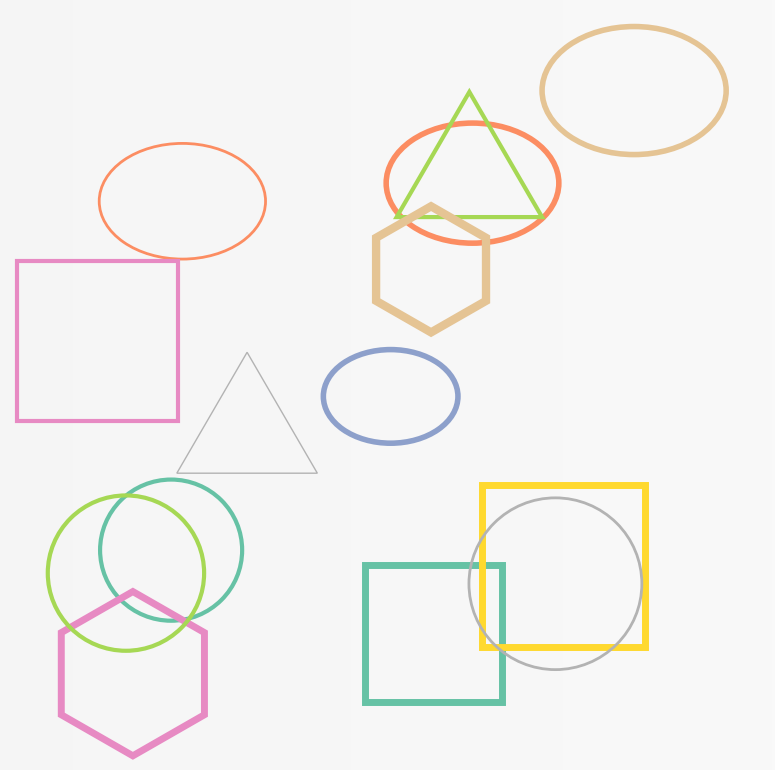[{"shape": "circle", "thickness": 1.5, "radius": 0.46, "center": [0.221, 0.286]}, {"shape": "square", "thickness": 2.5, "radius": 0.44, "center": [0.559, 0.178]}, {"shape": "oval", "thickness": 1, "radius": 0.54, "center": [0.235, 0.739]}, {"shape": "oval", "thickness": 2, "radius": 0.56, "center": [0.61, 0.762]}, {"shape": "oval", "thickness": 2, "radius": 0.43, "center": [0.504, 0.485]}, {"shape": "hexagon", "thickness": 2.5, "radius": 0.53, "center": [0.171, 0.125]}, {"shape": "square", "thickness": 1.5, "radius": 0.52, "center": [0.126, 0.558]}, {"shape": "circle", "thickness": 1.5, "radius": 0.5, "center": [0.163, 0.256]}, {"shape": "triangle", "thickness": 1.5, "radius": 0.54, "center": [0.606, 0.772]}, {"shape": "square", "thickness": 2.5, "radius": 0.53, "center": [0.727, 0.265]}, {"shape": "hexagon", "thickness": 3, "radius": 0.41, "center": [0.556, 0.65]}, {"shape": "oval", "thickness": 2, "radius": 0.59, "center": [0.818, 0.882]}, {"shape": "circle", "thickness": 1, "radius": 0.56, "center": [0.717, 0.242]}, {"shape": "triangle", "thickness": 0.5, "radius": 0.52, "center": [0.319, 0.438]}]